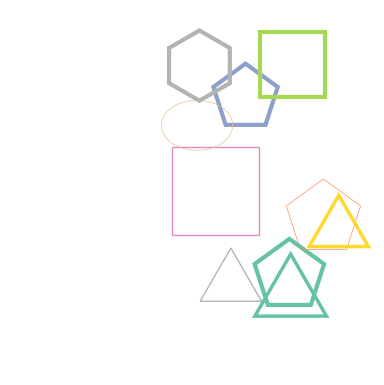[{"shape": "triangle", "thickness": 2.5, "radius": 0.54, "center": [0.755, 0.233]}, {"shape": "pentagon", "thickness": 3, "radius": 0.47, "center": [0.752, 0.285]}, {"shape": "pentagon", "thickness": 0.5, "radius": 0.51, "center": [0.84, 0.434]}, {"shape": "pentagon", "thickness": 3, "radius": 0.44, "center": [0.638, 0.747]}, {"shape": "square", "thickness": 1, "radius": 0.57, "center": [0.559, 0.504]}, {"shape": "square", "thickness": 3, "radius": 0.42, "center": [0.76, 0.833]}, {"shape": "triangle", "thickness": 2.5, "radius": 0.44, "center": [0.88, 0.404]}, {"shape": "oval", "thickness": 0.5, "radius": 0.46, "center": [0.512, 0.674]}, {"shape": "triangle", "thickness": 1, "radius": 0.46, "center": [0.6, 0.264]}, {"shape": "hexagon", "thickness": 3, "radius": 0.46, "center": [0.518, 0.83]}]